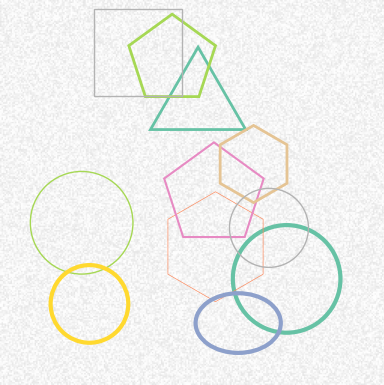[{"shape": "circle", "thickness": 3, "radius": 0.7, "center": [0.745, 0.276]}, {"shape": "triangle", "thickness": 2, "radius": 0.71, "center": [0.514, 0.735]}, {"shape": "hexagon", "thickness": 0.5, "radius": 0.71, "center": [0.56, 0.359]}, {"shape": "oval", "thickness": 3, "radius": 0.55, "center": [0.619, 0.161]}, {"shape": "pentagon", "thickness": 1.5, "radius": 0.68, "center": [0.556, 0.494]}, {"shape": "circle", "thickness": 1, "radius": 0.67, "center": [0.212, 0.421]}, {"shape": "pentagon", "thickness": 2, "radius": 0.59, "center": [0.447, 0.845]}, {"shape": "circle", "thickness": 3, "radius": 0.5, "center": [0.232, 0.211]}, {"shape": "hexagon", "thickness": 2, "radius": 0.5, "center": [0.659, 0.574]}, {"shape": "circle", "thickness": 1, "radius": 0.51, "center": [0.699, 0.408]}, {"shape": "square", "thickness": 1, "radius": 0.57, "center": [0.359, 0.863]}]